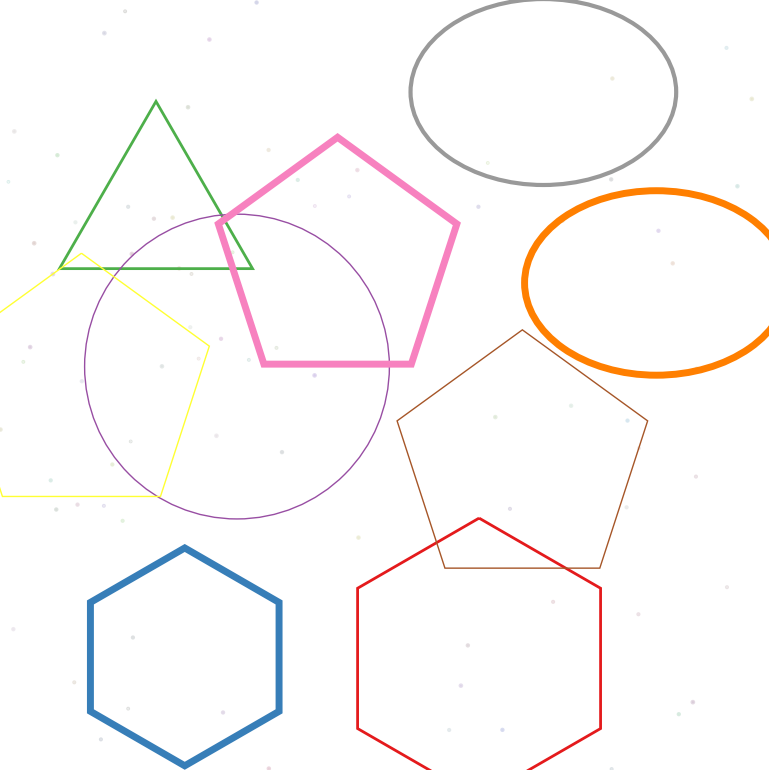[{"shape": "hexagon", "thickness": 1, "radius": 0.91, "center": [0.622, 0.145]}, {"shape": "hexagon", "thickness": 2.5, "radius": 0.71, "center": [0.24, 0.147]}, {"shape": "triangle", "thickness": 1, "radius": 0.72, "center": [0.203, 0.724]}, {"shape": "circle", "thickness": 0.5, "radius": 0.99, "center": [0.308, 0.524]}, {"shape": "oval", "thickness": 2.5, "radius": 0.86, "center": [0.852, 0.633]}, {"shape": "pentagon", "thickness": 0.5, "radius": 0.87, "center": [0.106, 0.497]}, {"shape": "pentagon", "thickness": 0.5, "radius": 0.86, "center": [0.678, 0.401]}, {"shape": "pentagon", "thickness": 2.5, "radius": 0.81, "center": [0.438, 0.659]}, {"shape": "oval", "thickness": 1.5, "radius": 0.86, "center": [0.706, 0.88]}]